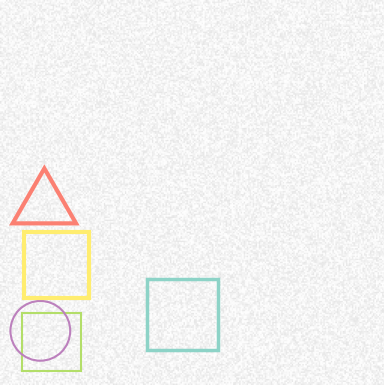[{"shape": "square", "thickness": 2.5, "radius": 0.46, "center": [0.474, 0.182]}, {"shape": "triangle", "thickness": 3, "radius": 0.48, "center": [0.115, 0.467]}, {"shape": "square", "thickness": 1.5, "radius": 0.38, "center": [0.133, 0.111]}, {"shape": "circle", "thickness": 1.5, "radius": 0.39, "center": [0.105, 0.141]}, {"shape": "square", "thickness": 3, "radius": 0.43, "center": [0.147, 0.311]}]